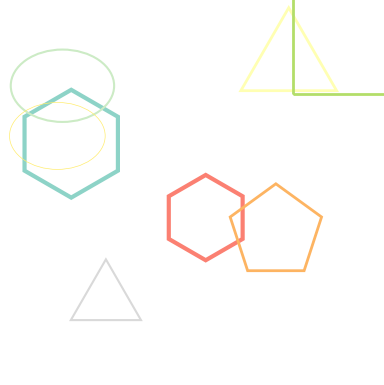[{"shape": "hexagon", "thickness": 3, "radius": 0.7, "center": [0.185, 0.627]}, {"shape": "triangle", "thickness": 2, "radius": 0.72, "center": [0.75, 0.836]}, {"shape": "hexagon", "thickness": 3, "radius": 0.55, "center": [0.534, 0.435]}, {"shape": "pentagon", "thickness": 2, "radius": 0.62, "center": [0.717, 0.398]}, {"shape": "square", "thickness": 2, "radius": 0.63, "center": [0.889, 0.882]}, {"shape": "triangle", "thickness": 1.5, "radius": 0.53, "center": [0.275, 0.221]}, {"shape": "oval", "thickness": 1.5, "radius": 0.67, "center": [0.162, 0.777]}, {"shape": "oval", "thickness": 0.5, "radius": 0.62, "center": [0.149, 0.647]}]